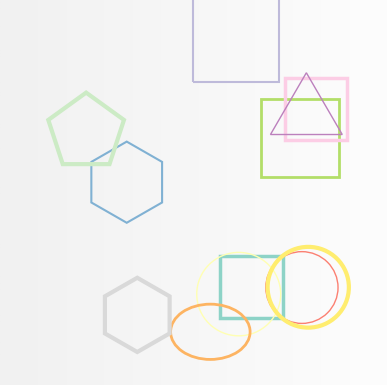[{"shape": "square", "thickness": 2.5, "radius": 0.4, "center": [0.649, 0.255]}, {"shape": "circle", "thickness": 1, "radius": 0.54, "center": [0.616, 0.236]}, {"shape": "square", "thickness": 1.5, "radius": 0.56, "center": [0.608, 0.898]}, {"shape": "circle", "thickness": 1, "radius": 0.47, "center": [0.779, 0.253]}, {"shape": "hexagon", "thickness": 1.5, "radius": 0.53, "center": [0.327, 0.527]}, {"shape": "oval", "thickness": 2, "radius": 0.51, "center": [0.543, 0.138]}, {"shape": "square", "thickness": 2, "radius": 0.5, "center": [0.774, 0.642]}, {"shape": "square", "thickness": 2.5, "radius": 0.4, "center": [0.815, 0.716]}, {"shape": "hexagon", "thickness": 3, "radius": 0.48, "center": [0.354, 0.182]}, {"shape": "triangle", "thickness": 1, "radius": 0.53, "center": [0.791, 0.704]}, {"shape": "pentagon", "thickness": 3, "radius": 0.51, "center": [0.222, 0.657]}, {"shape": "circle", "thickness": 3, "radius": 0.52, "center": [0.795, 0.254]}]